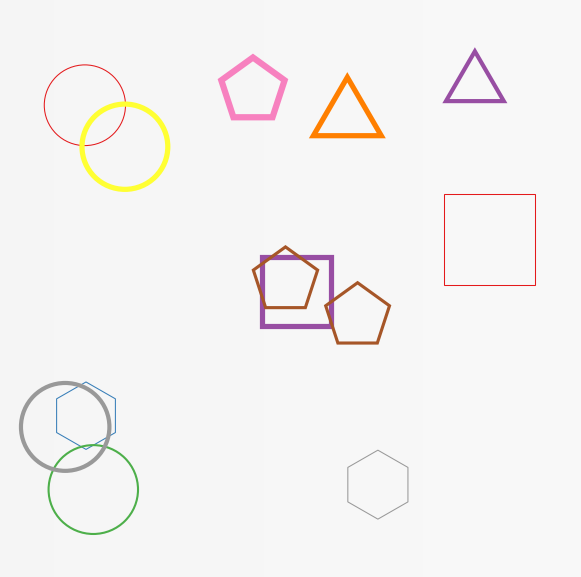[{"shape": "circle", "thickness": 0.5, "radius": 0.35, "center": [0.146, 0.817]}, {"shape": "square", "thickness": 0.5, "radius": 0.39, "center": [0.843, 0.584]}, {"shape": "hexagon", "thickness": 0.5, "radius": 0.29, "center": [0.148, 0.279]}, {"shape": "circle", "thickness": 1, "radius": 0.38, "center": [0.161, 0.151]}, {"shape": "triangle", "thickness": 2, "radius": 0.29, "center": [0.817, 0.853]}, {"shape": "square", "thickness": 2.5, "radius": 0.3, "center": [0.51, 0.495]}, {"shape": "triangle", "thickness": 2.5, "radius": 0.34, "center": [0.598, 0.798]}, {"shape": "circle", "thickness": 2.5, "radius": 0.37, "center": [0.215, 0.745]}, {"shape": "pentagon", "thickness": 1.5, "radius": 0.29, "center": [0.615, 0.452]}, {"shape": "pentagon", "thickness": 1.5, "radius": 0.29, "center": [0.491, 0.513]}, {"shape": "pentagon", "thickness": 3, "radius": 0.29, "center": [0.435, 0.842]}, {"shape": "hexagon", "thickness": 0.5, "radius": 0.3, "center": [0.65, 0.16]}, {"shape": "circle", "thickness": 2, "radius": 0.38, "center": [0.112, 0.26]}]